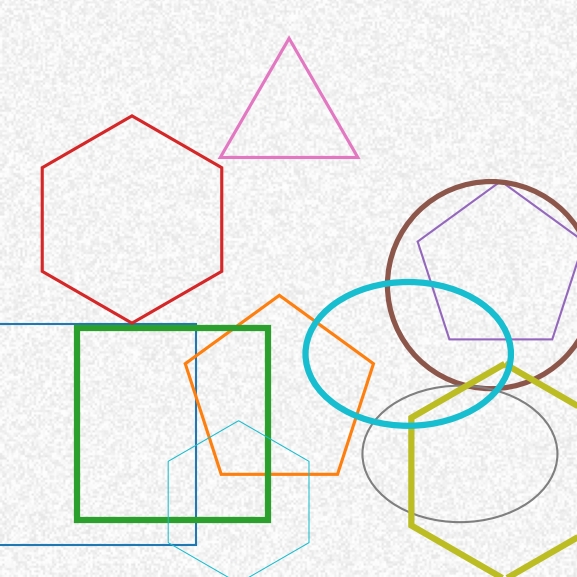[{"shape": "square", "thickness": 1, "radius": 0.96, "center": [0.148, 0.247]}, {"shape": "pentagon", "thickness": 1.5, "radius": 0.86, "center": [0.484, 0.316]}, {"shape": "square", "thickness": 3, "radius": 0.83, "center": [0.299, 0.265]}, {"shape": "hexagon", "thickness": 1.5, "radius": 0.9, "center": [0.229, 0.619]}, {"shape": "pentagon", "thickness": 1, "radius": 0.76, "center": [0.867, 0.534]}, {"shape": "circle", "thickness": 2.5, "radius": 0.9, "center": [0.85, 0.505]}, {"shape": "triangle", "thickness": 1.5, "radius": 0.69, "center": [0.501, 0.795]}, {"shape": "oval", "thickness": 1, "radius": 0.84, "center": [0.796, 0.213]}, {"shape": "hexagon", "thickness": 3, "radius": 0.93, "center": [0.874, 0.182]}, {"shape": "oval", "thickness": 3, "radius": 0.89, "center": [0.707, 0.386]}, {"shape": "hexagon", "thickness": 0.5, "radius": 0.7, "center": [0.413, 0.13]}]